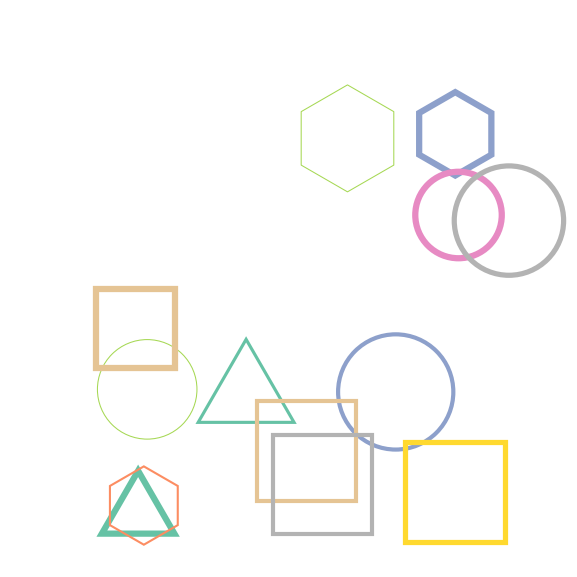[{"shape": "triangle", "thickness": 1.5, "radius": 0.48, "center": [0.426, 0.316]}, {"shape": "triangle", "thickness": 3, "radius": 0.36, "center": [0.239, 0.111]}, {"shape": "hexagon", "thickness": 1, "radius": 0.34, "center": [0.249, 0.124]}, {"shape": "hexagon", "thickness": 3, "radius": 0.36, "center": [0.788, 0.767]}, {"shape": "circle", "thickness": 2, "radius": 0.5, "center": [0.685, 0.32]}, {"shape": "circle", "thickness": 3, "radius": 0.37, "center": [0.794, 0.627]}, {"shape": "hexagon", "thickness": 0.5, "radius": 0.46, "center": [0.602, 0.76]}, {"shape": "circle", "thickness": 0.5, "radius": 0.43, "center": [0.255, 0.325]}, {"shape": "square", "thickness": 2.5, "radius": 0.43, "center": [0.788, 0.147]}, {"shape": "square", "thickness": 2, "radius": 0.43, "center": [0.531, 0.219]}, {"shape": "square", "thickness": 3, "radius": 0.34, "center": [0.235, 0.43]}, {"shape": "circle", "thickness": 2.5, "radius": 0.47, "center": [0.881, 0.617]}, {"shape": "square", "thickness": 2, "radius": 0.43, "center": [0.558, 0.16]}]